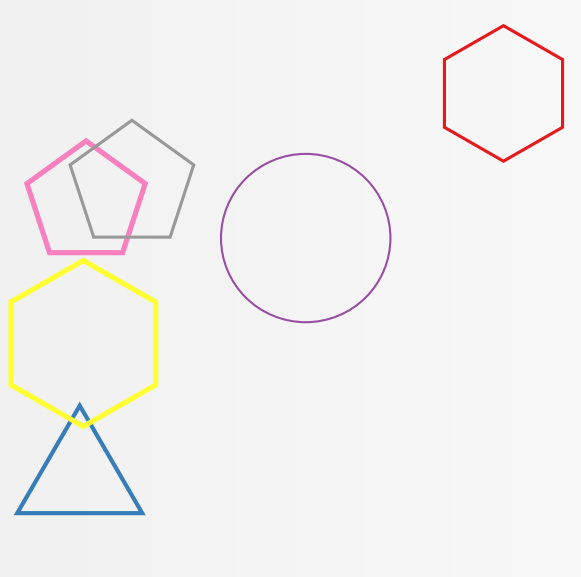[{"shape": "hexagon", "thickness": 1.5, "radius": 0.59, "center": [0.866, 0.837]}, {"shape": "triangle", "thickness": 2, "radius": 0.62, "center": [0.137, 0.173]}, {"shape": "circle", "thickness": 1, "radius": 0.73, "center": [0.526, 0.587]}, {"shape": "hexagon", "thickness": 2.5, "radius": 0.72, "center": [0.143, 0.404]}, {"shape": "pentagon", "thickness": 2.5, "radius": 0.53, "center": [0.148, 0.648]}, {"shape": "pentagon", "thickness": 1.5, "radius": 0.56, "center": [0.227, 0.679]}]